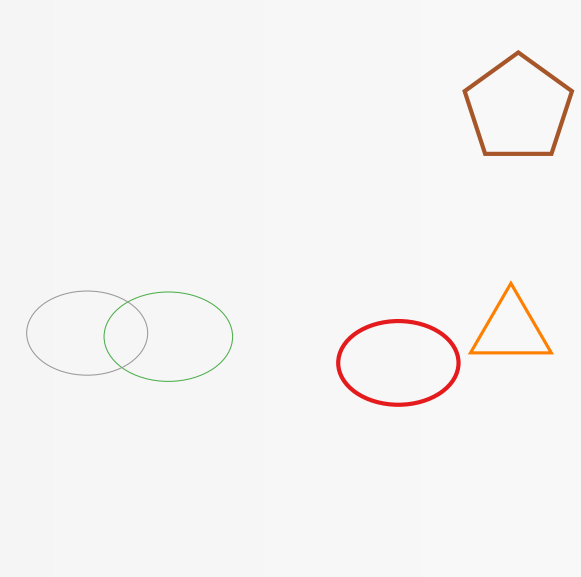[{"shape": "oval", "thickness": 2, "radius": 0.52, "center": [0.685, 0.371]}, {"shape": "oval", "thickness": 0.5, "radius": 0.55, "center": [0.29, 0.416]}, {"shape": "triangle", "thickness": 1.5, "radius": 0.4, "center": [0.879, 0.428]}, {"shape": "pentagon", "thickness": 2, "radius": 0.49, "center": [0.892, 0.811]}, {"shape": "oval", "thickness": 0.5, "radius": 0.52, "center": [0.15, 0.422]}]